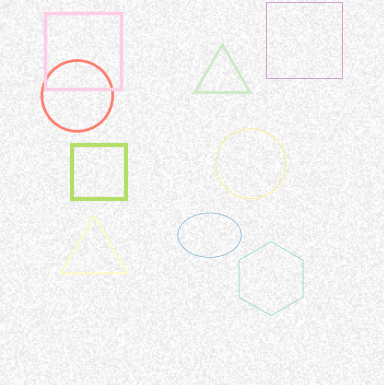[{"shape": "hexagon", "thickness": 0.5, "radius": 0.48, "center": [0.704, 0.276]}, {"shape": "triangle", "thickness": 1, "radius": 0.5, "center": [0.245, 0.34]}, {"shape": "circle", "thickness": 2, "radius": 0.46, "center": [0.201, 0.751]}, {"shape": "oval", "thickness": 0.5, "radius": 0.41, "center": [0.544, 0.389]}, {"shape": "square", "thickness": 3, "radius": 0.35, "center": [0.256, 0.554]}, {"shape": "square", "thickness": 2.5, "radius": 0.49, "center": [0.215, 0.867]}, {"shape": "square", "thickness": 0.5, "radius": 0.5, "center": [0.79, 0.896]}, {"shape": "triangle", "thickness": 2, "radius": 0.42, "center": [0.578, 0.801]}, {"shape": "circle", "thickness": 0.5, "radius": 0.45, "center": [0.651, 0.575]}]